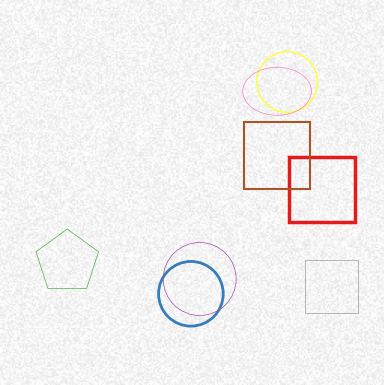[{"shape": "square", "thickness": 2.5, "radius": 0.43, "center": [0.837, 0.508]}, {"shape": "circle", "thickness": 2, "radius": 0.42, "center": [0.496, 0.237]}, {"shape": "pentagon", "thickness": 0.5, "radius": 0.43, "center": [0.175, 0.32]}, {"shape": "circle", "thickness": 0.5, "radius": 0.47, "center": [0.519, 0.275]}, {"shape": "circle", "thickness": 1, "radius": 0.39, "center": [0.746, 0.787]}, {"shape": "square", "thickness": 1.5, "radius": 0.43, "center": [0.719, 0.597]}, {"shape": "oval", "thickness": 0.5, "radius": 0.45, "center": [0.72, 0.763]}, {"shape": "square", "thickness": 0.5, "radius": 0.35, "center": [0.86, 0.255]}]